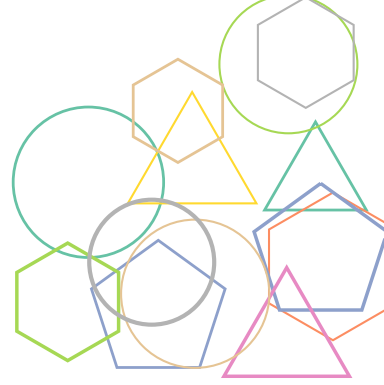[{"shape": "triangle", "thickness": 2, "radius": 0.76, "center": [0.819, 0.531]}, {"shape": "circle", "thickness": 2, "radius": 0.98, "center": [0.23, 0.527]}, {"shape": "hexagon", "thickness": 1.5, "radius": 0.96, "center": [0.865, 0.308]}, {"shape": "pentagon", "thickness": 2, "radius": 0.91, "center": [0.411, 0.193]}, {"shape": "pentagon", "thickness": 2.5, "radius": 0.91, "center": [0.833, 0.342]}, {"shape": "triangle", "thickness": 2.5, "radius": 0.94, "center": [0.745, 0.117]}, {"shape": "circle", "thickness": 1.5, "radius": 0.9, "center": [0.749, 0.833]}, {"shape": "hexagon", "thickness": 2.5, "radius": 0.76, "center": [0.176, 0.216]}, {"shape": "triangle", "thickness": 1.5, "radius": 0.96, "center": [0.499, 0.568]}, {"shape": "hexagon", "thickness": 2, "radius": 0.67, "center": [0.462, 0.712]}, {"shape": "circle", "thickness": 1.5, "radius": 0.96, "center": [0.507, 0.237]}, {"shape": "hexagon", "thickness": 1.5, "radius": 0.72, "center": [0.794, 0.863]}, {"shape": "circle", "thickness": 3, "radius": 0.81, "center": [0.394, 0.319]}]